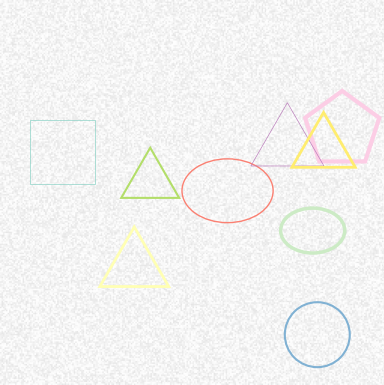[{"shape": "square", "thickness": 0.5, "radius": 0.42, "center": [0.162, 0.605]}, {"shape": "triangle", "thickness": 2, "radius": 0.52, "center": [0.349, 0.307]}, {"shape": "oval", "thickness": 1, "radius": 0.59, "center": [0.591, 0.505]}, {"shape": "circle", "thickness": 1.5, "radius": 0.42, "center": [0.824, 0.131]}, {"shape": "triangle", "thickness": 1.5, "radius": 0.43, "center": [0.39, 0.529]}, {"shape": "pentagon", "thickness": 3, "radius": 0.51, "center": [0.889, 0.663]}, {"shape": "triangle", "thickness": 0.5, "radius": 0.55, "center": [0.746, 0.624]}, {"shape": "oval", "thickness": 2.5, "radius": 0.42, "center": [0.812, 0.401]}, {"shape": "triangle", "thickness": 2, "radius": 0.47, "center": [0.84, 0.613]}]